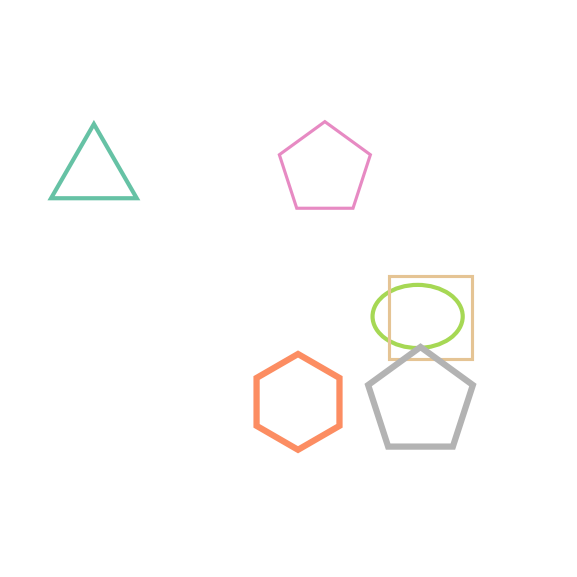[{"shape": "triangle", "thickness": 2, "radius": 0.43, "center": [0.163, 0.699]}, {"shape": "hexagon", "thickness": 3, "radius": 0.41, "center": [0.516, 0.303]}, {"shape": "pentagon", "thickness": 1.5, "radius": 0.41, "center": [0.563, 0.706]}, {"shape": "oval", "thickness": 2, "radius": 0.39, "center": [0.723, 0.451]}, {"shape": "square", "thickness": 1.5, "radius": 0.36, "center": [0.745, 0.449]}, {"shape": "pentagon", "thickness": 3, "radius": 0.48, "center": [0.728, 0.303]}]